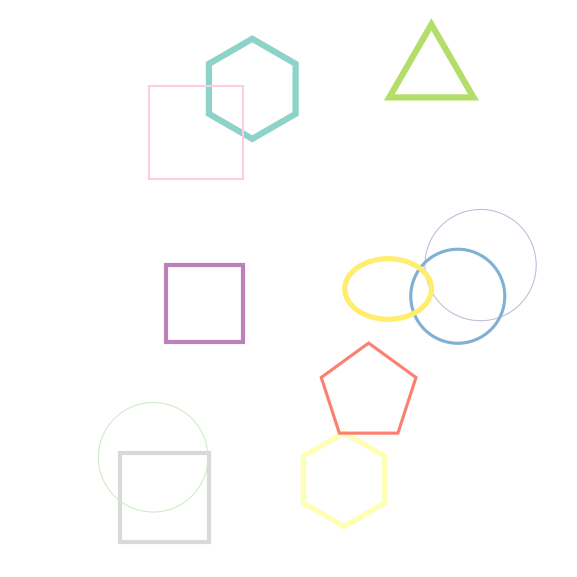[{"shape": "hexagon", "thickness": 3, "radius": 0.43, "center": [0.437, 0.845]}, {"shape": "hexagon", "thickness": 2.5, "radius": 0.41, "center": [0.596, 0.169]}, {"shape": "circle", "thickness": 0.5, "radius": 0.48, "center": [0.832, 0.54]}, {"shape": "pentagon", "thickness": 1.5, "radius": 0.43, "center": [0.638, 0.319]}, {"shape": "circle", "thickness": 1.5, "radius": 0.41, "center": [0.793, 0.486]}, {"shape": "triangle", "thickness": 3, "radius": 0.42, "center": [0.747, 0.873]}, {"shape": "square", "thickness": 1, "radius": 0.41, "center": [0.339, 0.77]}, {"shape": "square", "thickness": 2, "radius": 0.38, "center": [0.285, 0.138]}, {"shape": "square", "thickness": 2, "radius": 0.33, "center": [0.355, 0.473]}, {"shape": "circle", "thickness": 0.5, "radius": 0.47, "center": [0.265, 0.207]}, {"shape": "oval", "thickness": 2.5, "radius": 0.38, "center": [0.672, 0.499]}]